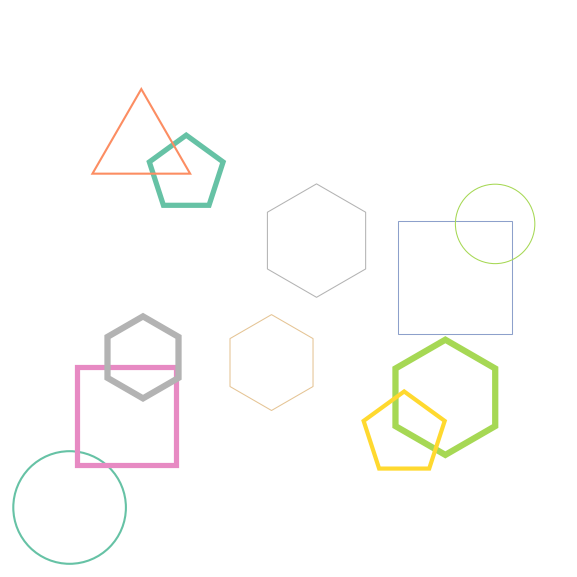[{"shape": "circle", "thickness": 1, "radius": 0.49, "center": [0.121, 0.12]}, {"shape": "pentagon", "thickness": 2.5, "radius": 0.34, "center": [0.322, 0.698]}, {"shape": "triangle", "thickness": 1, "radius": 0.49, "center": [0.245, 0.747]}, {"shape": "square", "thickness": 0.5, "radius": 0.49, "center": [0.788, 0.518]}, {"shape": "square", "thickness": 2.5, "radius": 0.43, "center": [0.219, 0.279]}, {"shape": "hexagon", "thickness": 3, "radius": 0.5, "center": [0.771, 0.311]}, {"shape": "circle", "thickness": 0.5, "radius": 0.34, "center": [0.857, 0.611]}, {"shape": "pentagon", "thickness": 2, "radius": 0.37, "center": [0.7, 0.247]}, {"shape": "hexagon", "thickness": 0.5, "radius": 0.41, "center": [0.47, 0.371]}, {"shape": "hexagon", "thickness": 0.5, "radius": 0.49, "center": [0.548, 0.583]}, {"shape": "hexagon", "thickness": 3, "radius": 0.35, "center": [0.248, 0.38]}]